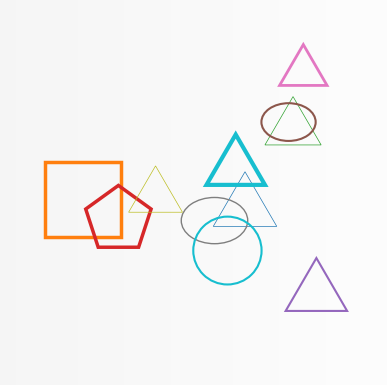[{"shape": "triangle", "thickness": 0.5, "radius": 0.47, "center": [0.632, 0.459]}, {"shape": "square", "thickness": 2.5, "radius": 0.49, "center": [0.215, 0.482]}, {"shape": "triangle", "thickness": 0.5, "radius": 0.42, "center": [0.756, 0.665]}, {"shape": "pentagon", "thickness": 2.5, "radius": 0.44, "center": [0.306, 0.43]}, {"shape": "triangle", "thickness": 1.5, "radius": 0.46, "center": [0.816, 0.238]}, {"shape": "oval", "thickness": 1.5, "radius": 0.35, "center": [0.745, 0.683]}, {"shape": "triangle", "thickness": 2, "radius": 0.35, "center": [0.783, 0.813]}, {"shape": "oval", "thickness": 1, "radius": 0.43, "center": [0.554, 0.427]}, {"shape": "triangle", "thickness": 0.5, "radius": 0.4, "center": [0.401, 0.489]}, {"shape": "triangle", "thickness": 3, "radius": 0.44, "center": [0.608, 0.563]}, {"shape": "circle", "thickness": 1.5, "radius": 0.44, "center": [0.587, 0.349]}]